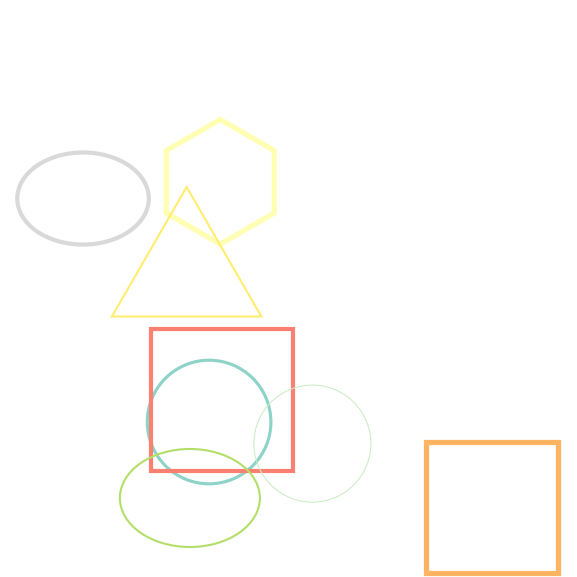[{"shape": "circle", "thickness": 1.5, "radius": 0.54, "center": [0.362, 0.268]}, {"shape": "hexagon", "thickness": 2.5, "radius": 0.54, "center": [0.381, 0.684]}, {"shape": "square", "thickness": 2, "radius": 0.61, "center": [0.384, 0.306]}, {"shape": "square", "thickness": 2.5, "radius": 0.57, "center": [0.853, 0.12]}, {"shape": "oval", "thickness": 1, "radius": 0.61, "center": [0.329, 0.137]}, {"shape": "oval", "thickness": 2, "radius": 0.57, "center": [0.144, 0.655]}, {"shape": "circle", "thickness": 0.5, "radius": 0.51, "center": [0.541, 0.231]}, {"shape": "triangle", "thickness": 1, "radius": 0.75, "center": [0.323, 0.526]}]